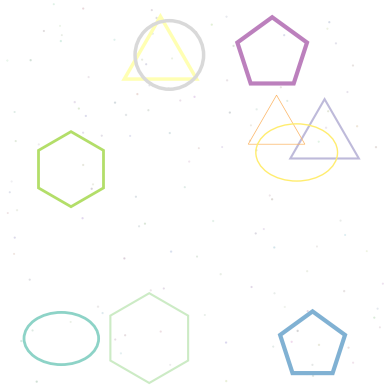[{"shape": "oval", "thickness": 2, "radius": 0.48, "center": [0.159, 0.121]}, {"shape": "triangle", "thickness": 2.5, "radius": 0.54, "center": [0.417, 0.849]}, {"shape": "triangle", "thickness": 1.5, "radius": 0.51, "center": [0.843, 0.64]}, {"shape": "pentagon", "thickness": 3, "radius": 0.44, "center": [0.812, 0.103]}, {"shape": "triangle", "thickness": 0.5, "radius": 0.42, "center": [0.718, 0.668]}, {"shape": "hexagon", "thickness": 2, "radius": 0.49, "center": [0.184, 0.561]}, {"shape": "circle", "thickness": 2.5, "radius": 0.45, "center": [0.44, 0.857]}, {"shape": "pentagon", "thickness": 3, "radius": 0.48, "center": [0.707, 0.86]}, {"shape": "hexagon", "thickness": 1.5, "radius": 0.58, "center": [0.388, 0.122]}, {"shape": "oval", "thickness": 1, "radius": 0.53, "center": [0.771, 0.604]}]